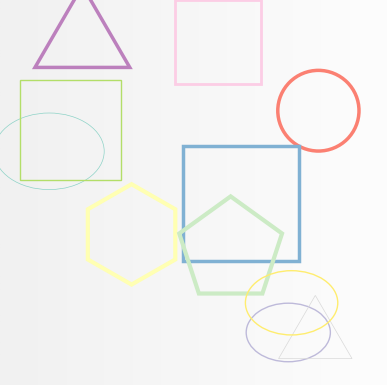[{"shape": "oval", "thickness": 0.5, "radius": 0.71, "center": [0.127, 0.607]}, {"shape": "hexagon", "thickness": 3, "radius": 0.65, "center": [0.34, 0.391]}, {"shape": "oval", "thickness": 1, "radius": 0.54, "center": [0.744, 0.136]}, {"shape": "circle", "thickness": 2.5, "radius": 0.52, "center": [0.822, 0.712]}, {"shape": "square", "thickness": 2.5, "radius": 0.75, "center": [0.621, 0.471]}, {"shape": "square", "thickness": 1, "radius": 0.65, "center": [0.182, 0.661]}, {"shape": "square", "thickness": 2, "radius": 0.55, "center": [0.563, 0.891]}, {"shape": "triangle", "thickness": 0.5, "radius": 0.55, "center": [0.814, 0.123]}, {"shape": "triangle", "thickness": 2.5, "radius": 0.71, "center": [0.213, 0.895]}, {"shape": "pentagon", "thickness": 3, "radius": 0.7, "center": [0.595, 0.35]}, {"shape": "oval", "thickness": 1, "radius": 0.6, "center": [0.752, 0.213]}]